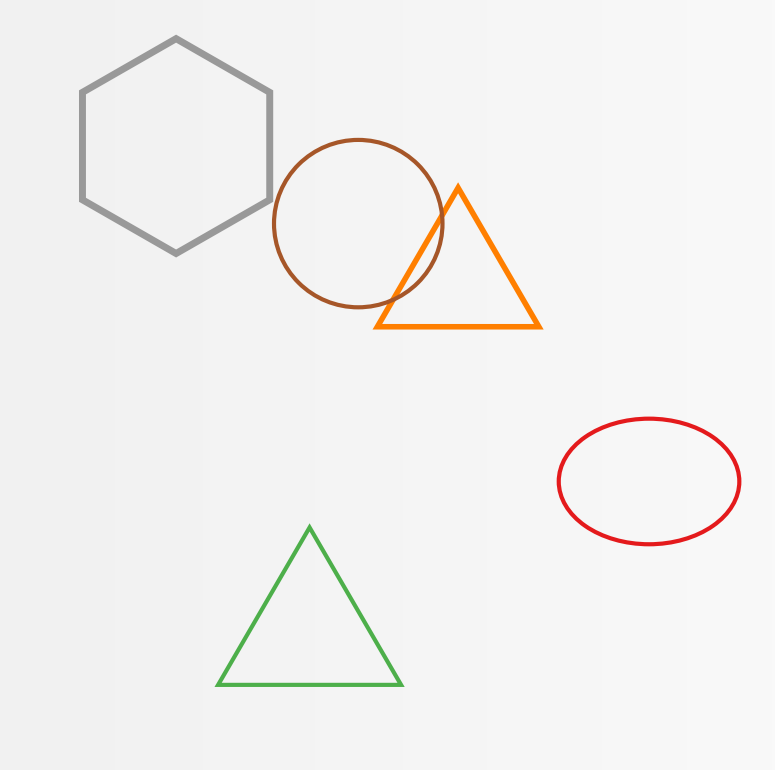[{"shape": "oval", "thickness": 1.5, "radius": 0.58, "center": [0.837, 0.375]}, {"shape": "triangle", "thickness": 1.5, "radius": 0.68, "center": [0.399, 0.179]}, {"shape": "triangle", "thickness": 2, "radius": 0.6, "center": [0.591, 0.636]}, {"shape": "circle", "thickness": 1.5, "radius": 0.54, "center": [0.462, 0.71]}, {"shape": "hexagon", "thickness": 2.5, "radius": 0.7, "center": [0.227, 0.81]}]